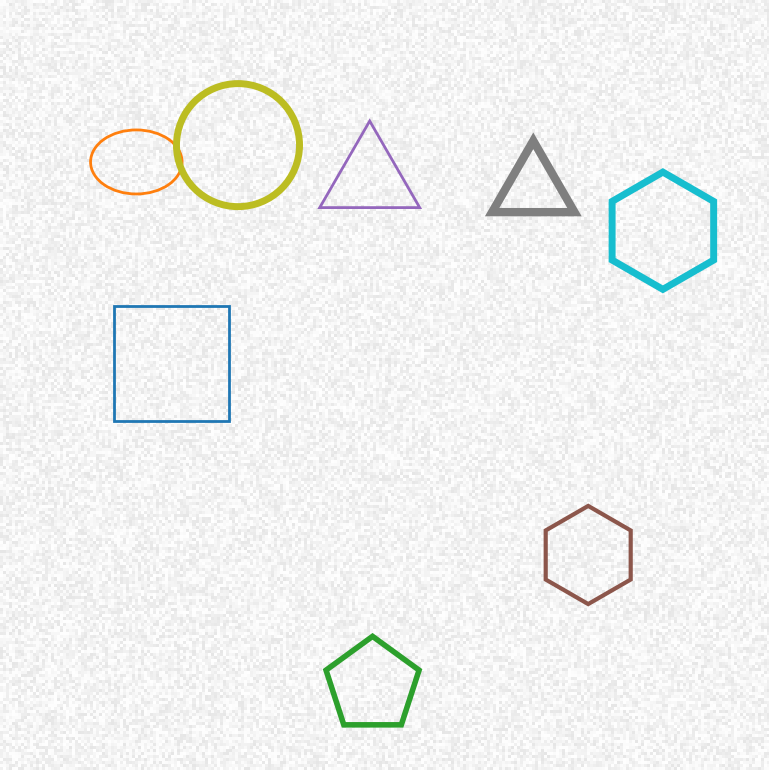[{"shape": "square", "thickness": 1, "radius": 0.37, "center": [0.223, 0.528]}, {"shape": "oval", "thickness": 1, "radius": 0.3, "center": [0.177, 0.79]}, {"shape": "pentagon", "thickness": 2, "radius": 0.32, "center": [0.484, 0.11]}, {"shape": "triangle", "thickness": 1, "radius": 0.37, "center": [0.48, 0.768]}, {"shape": "hexagon", "thickness": 1.5, "radius": 0.32, "center": [0.764, 0.279]}, {"shape": "triangle", "thickness": 3, "radius": 0.31, "center": [0.693, 0.755]}, {"shape": "circle", "thickness": 2.5, "radius": 0.4, "center": [0.309, 0.812]}, {"shape": "hexagon", "thickness": 2.5, "radius": 0.38, "center": [0.861, 0.7]}]